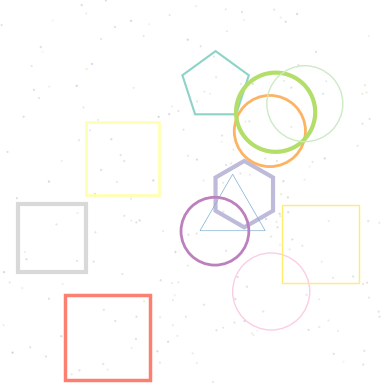[{"shape": "pentagon", "thickness": 1.5, "radius": 0.45, "center": [0.56, 0.777]}, {"shape": "square", "thickness": 2, "radius": 0.48, "center": [0.318, 0.588]}, {"shape": "hexagon", "thickness": 3, "radius": 0.43, "center": [0.635, 0.496]}, {"shape": "square", "thickness": 2.5, "radius": 0.55, "center": [0.279, 0.124]}, {"shape": "triangle", "thickness": 0.5, "radius": 0.49, "center": [0.604, 0.45]}, {"shape": "circle", "thickness": 2, "radius": 0.46, "center": [0.701, 0.66]}, {"shape": "circle", "thickness": 3, "radius": 0.51, "center": [0.716, 0.708]}, {"shape": "circle", "thickness": 1, "radius": 0.5, "center": [0.704, 0.243]}, {"shape": "square", "thickness": 3, "radius": 0.44, "center": [0.136, 0.381]}, {"shape": "circle", "thickness": 2, "radius": 0.44, "center": [0.558, 0.399]}, {"shape": "circle", "thickness": 1, "radius": 0.49, "center": [0.792, 0.731]}, {"shape": "square", "thickness": 1, "radius": 0.51, "center": [0.833, 0.366]}]